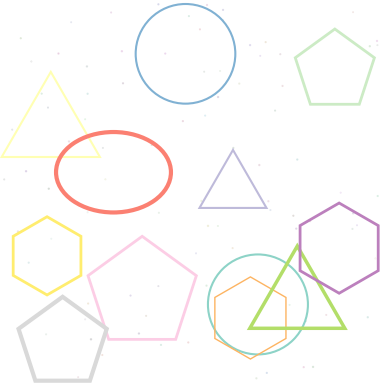[{"shape": "circle", "thickness": 1.5, "radius": 0.65, "center": [0.67, 0.209]}, {"shape": "triangle", "thickness": 1.5, "radius": 0.74, "center": [0.132, 0.666]}, {"shape": "triangle", "thickness": 1.5, "radius": 0.5, "center": [0.605, 0.51]}, {"shape": "oval", "thickness": 3, "radius": 0.75, "center": [0.295, 0.553]}, {"shape": "circle", "thickness": 1.5, "radius": 0.65, "center": [0.482, 0.86]}, {"shape": "hexagon", "thickness": 1, "radius": 0.53, "center": [0.65, 0.174]}, {"shape": "triangle", "thickness": 2.5, "radius": 0.71, "center": [0.772, 0.218]}, {"shape": "pentagon", "thickness": 2, "radius": 0.74, "center": [0.369, 0.238]}, {"shape": "pentagon", "thickness": 3, "radius": 0.6, "center": [0.163, 0.109]}, {"shape": "hexagon", "thickness": 2, "radius": 0.59, "center": [0.881, 0.356]}, {"shape": "pentagon", "thickness": 2, "radius": 0.54, "center": [0.87, 0.817]}, {"shape": "hexagon", "thickness": 2, "radius": 0.51, "center": [0.122, 0.335]}]